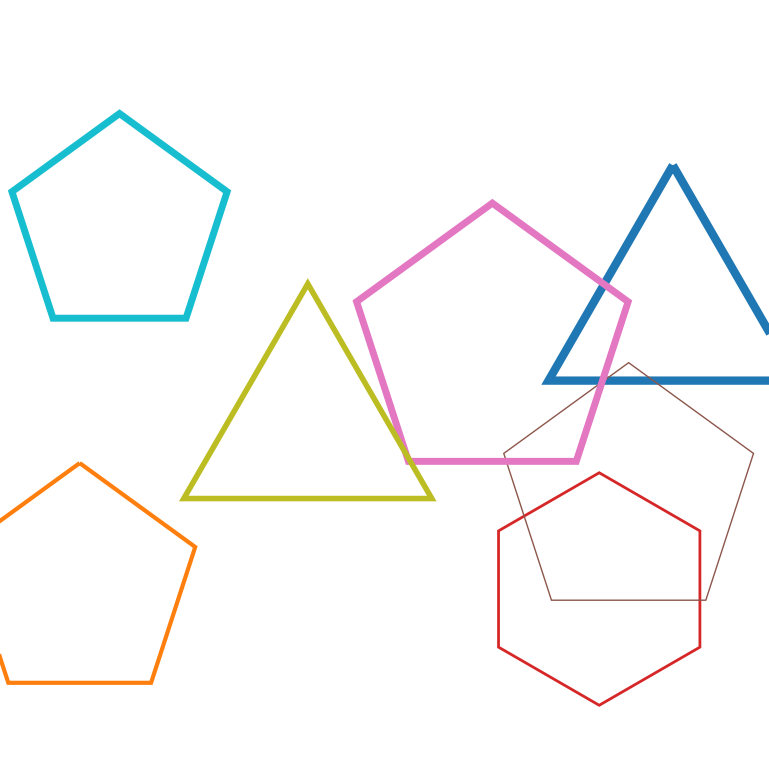[{"shape": "triangle", "thickness": 3, "radius": 0.93, "center": [0.874, 0.599]}, {"shape": "pentagon", "thickness": 1.5, "radius": 0.79, "center": [0.103, 0.241]}, {"shape": "hexagon", "thickness": 1, "radius": 0.75, "center": [0.778, 0.235]}, {"shape": "pentagon", "thickness": 0.5, "radius": 0.85, "center": [0.816, 0.358]}, {"shape": "pentagon", "thickness": 2.5, "radius": 0.93, "center": [0.639, 0.551]}, {"shape": "triangle", "thickness": 2, "radius": 0.93, "center": [0.4, 0.446]}, {"shape": "pentagon", "thickness": 2.5, "radius": 0.73, "center": [0.155, 0.706]}]